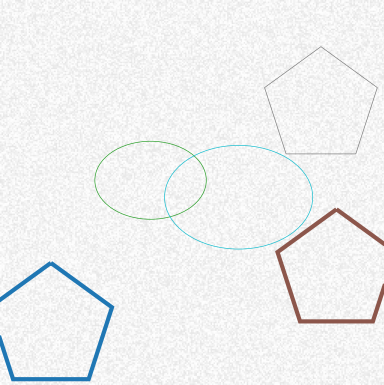[{"shape": "pentagon", "thickness": 3, "radius": 0.83, "center": [0.132, 0.15]}, {"shape": "oval", "thickness": 0.5, "radius": 0.72, "center": [0.391, 0.532]}, {"shape": "pentagon", "thickness": 3, "radius": 0.8, "center": [0.874, 0.295]}, {"shape": "pentagon", "thickness": 0.5, "radius": 0.77, "center": [0.834, 0.725]}, {"shape": "oval", "thickness": 0.5, "radius": 0.96, "center": [0.62, 0.488]}]